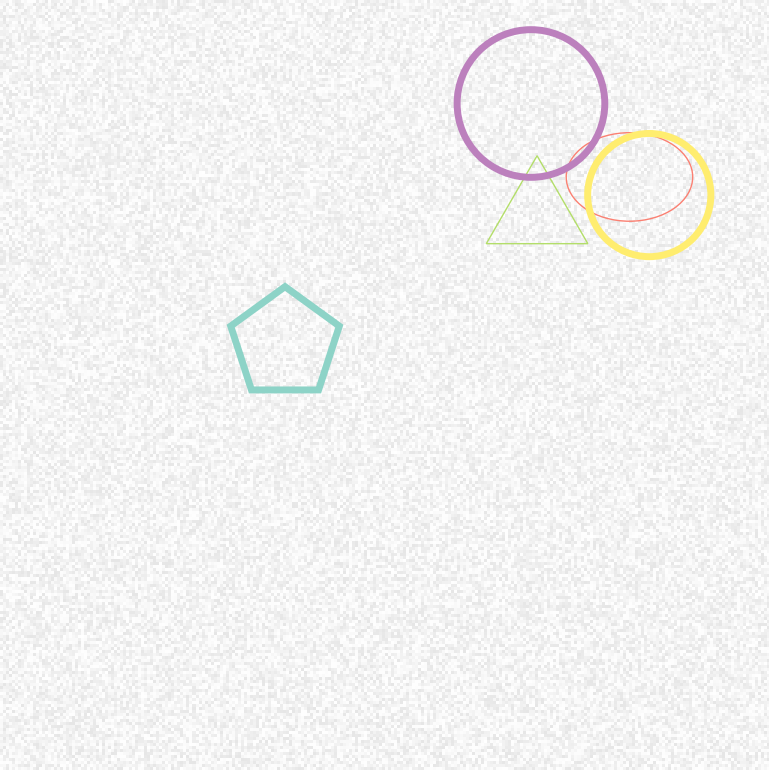[{"shape": "pentagon", "thickness": 2.5, "radius": 0.37, "center": [0.37, 0.554]}, {"shape": "oval", "thickness": 0.5, "radius": 0.41, "center": [0.817, 0.77]}, {"shape": "triangle", "thickness": 0.5, "radius": 0.38, "center": [0.697, 0.722]}, {"shape": "circle", "thickness": 2.5, "radius": 0.48, "center": [0.69, 0.866]}, {"shape": "circle", "thickness": 2.5, "radius": 0.4, "center": [0.843, 0.747]}]